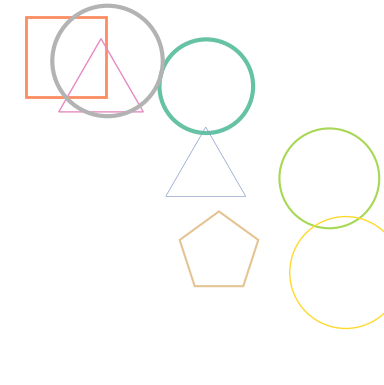[{"shape": "circle", "thickness": 3, "radius": 0.61, "center": [0.536, 0.776]}, {"shape": "square", "thickness": 2, "radius": 0.52, "center": [0.172, 0.852]}, {"shape": "triangle", "thickness": 0.5, "radius": 0.6, "center": [0.534, 0.55]}, {"shape": "triangle", "thickness": 1, "radius": 0.63, "center": [0.262, 0.773]}, {"shape": "circle", "thickness": 1.5, "radius": 0.65, "center": [0.855, 0.537]}, {"shape": "circle", "thickness": 1, "radius": 0.73, "center": [0.898, 0.292]}, {"shape": "pentagon", "thickness": 1.5, "radius": 0.54, "center": [0.569, 0.344]}, {"shape": "circle", "thickness": 3, "radius": 0.72, "center": [0.279, 0.842]}]